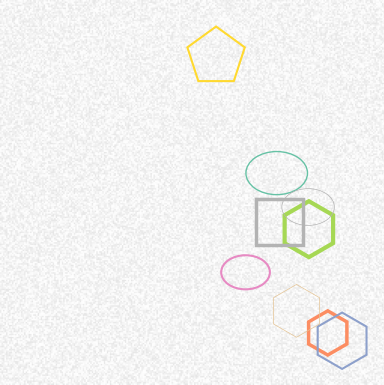[{"shape": "oval", "thickness": 1, "radius": 0.4, "center": [0.719, 0.55]}, {"shape": "hexagon", "thickness": 2.5, "radius": 0.29, "center": [0.851, 0.135]}, {"shape": "hexagon", "thickness": 1.5, "radius": 0.37, "center": [0.889, 0.115]}, {"shape": "oval", "thickness": 1.5, "radius": 0.32, "center": [0.638, 0.293]}, {"shape": "hexagon", "thickness": 3, "radius": 0.36, "center": [0.802, 0.405]}, {"shape": "pentagon", "thickness": 1.5, "radius": 0.39, "center": [0.561, 0.853]}, {"shape": "hexagon", "thickness": 0.5, "radius": 0.34, "center": [0.77, 0.193]}, {"shape": "oval", "thickness": 0.5, "radius": 0.34, "center": [0.8, 0.462]}, {"shape": "square", "thickness": 2.5, "radius": 0.3, "center": [0.725, 0.423]}]